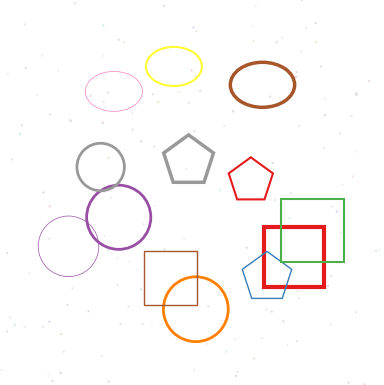[{"shape": "pentagon", "thickness": 1.5, "radius": 0.3, "center": [0.652, 0.531]}, {"shape": "square", "thickness": 3, "radius": 0.39, "center": [0.763, 0.333]}, {"shape": "pentagon", "thickness": 1, "radius": 0.34, "center": [0.694, 0.279]}, {"shape": "square", "thickness": 1.5, "radius": 0.41, "center": [0.811, 0.401]}, {"shape": "circle", "thickness": 2, "radius": 0.42, "center": [0.308, 0.436]}, {"shape": "circle", "thickness": 0.5, "radius": 0.39, "center": [0.178, 0.36]}, {"shape": "circle", "thickness": 2, "radius": 0.42, "center": [0.509, 0.197]}, {"shape": "oval", "thickness": 1.5, "radius": 0.36, "center": [0.452, 0.827]}, {"shape": "oval", "thickness": 2.5, "radius": 0.42, "center": [0.682, 0.78]}, {"shape": "square", "thickness": 1, "radius": 0.35, "center": [0.442, 0.277]}, {"shape": "oval", "thickness": 0.5, "radius": 0.37, "center": [0.296, 0.763]}, {"shape": "pentagon", "thickness": 2.5, "radius": 0.34, "center": [0.49, 0.582]}, {"shape": "circle", "thickness": 2, "radius": 0.31, "center": [0.261, 0.566]}]